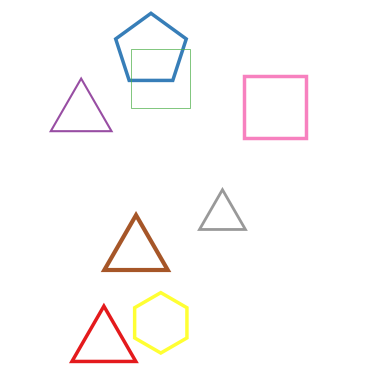[{"shape": "triangle", "thickness": 2.5, "radius": 0.48, "center": [0.27, 0.109]}, {"shape": "pentagon", "thickness": 2.5, "radius": 0.48, "center": [0.392, 0.869]}, {"shape": "square", "thickness": 0.5, "radius": 0.38, "center": [0.417, 0.795]}, {"shape": "triangle", "thickness": 1.5, "radius": 0.46, "center": [0.211, 0.705]}, {"shape": "hexagon", "thickness": 2.5, "radius": 0.39, "center": [0.418, 0.161]}, {"shape": "triangle", "thickness": 3, "radius": 0.48, "center": [0.353, 0.346]}, {"shape": "square", "thickness": 2.5, "radius": 0.4, "center": [0.714, 0.722]}, {"shape": "triangle", "thickness": 2, "radius": 0.34, "center": [0.578, 0.438]}]